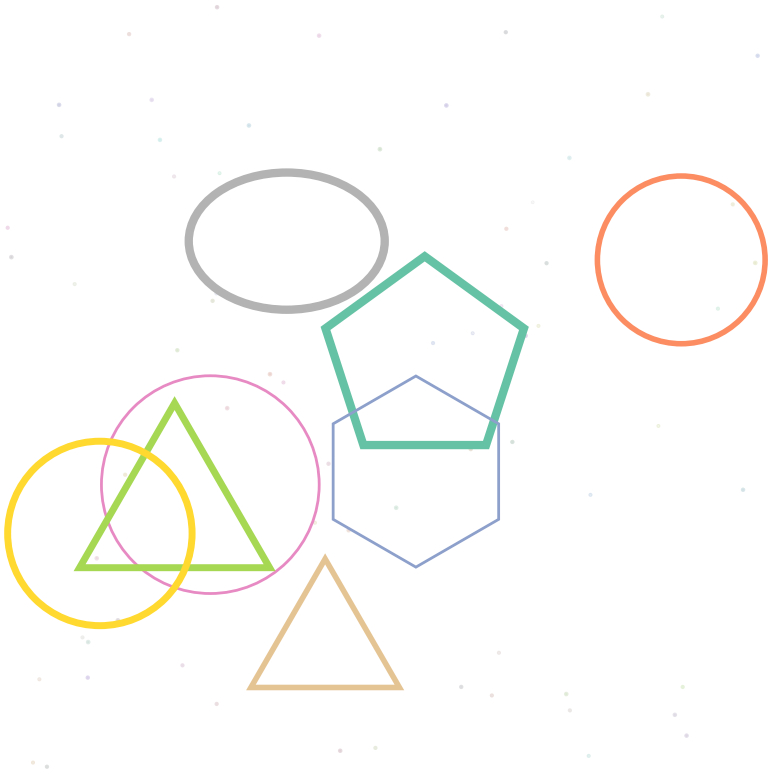[{"shape": "pentagon", "thickness": 3, "radius": 0.68, "center": [0.552, 0.532]}, {"shape": "circle", "thickness": 2, "radius": 0.54, "center": [0.885, 0.663]}, {"shape": "hexagon", "thickness": 1, "radius": 0.62, "center": [0.54, 0.388]}, {"shape": "circle", "thickness": 1, "radius": 0.71, "center": [0.273, 0.371]}, {"shape": "triangle", "thickness": 2.5, "radius": 0.71, "center": [0.227, 0.334]}, {"shape": "circle", "thickness": 2.5, "radius": 0.6, "center": [0.13, 0.307]}, {"shape": "triangle", "thickness": 2, "radius": 0.56, "center": [0.422, 0.163]}, {"shape": "oval", "thickness": 3, "radius": 0.64, "center": [0.372, 0.687]}]